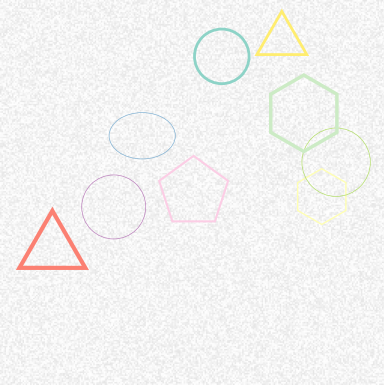[{"shape": "circle", "thickness": 2, "radius": 0.35, "center": [0.576, 0.854]}, {"shape": "hexagon", "thickness": 1, "radius": 0.36, "center": [0.836, 0.489]}, {"shape": "triangle", "thickness": 3, "radius": 0.49, "center": [0.136, 0.354]}, {"shape": "oval", "thickness": 0.5, "radius": 0.43, "center": [0.369, 0.647]}, {"shape": "circle", "thickness": 0.5, "radius": 0.44, "center": [0.873, 0.579]}, {"shape": "pentagon", "thickness": 1.5, "radius": 0.47, "center": [0.503, 0.501]}, {"shape": "circle", "thickness": 0.5, "radius": 0.42, "center": [0.295, 0.462]}, {"shape": "hexagon", "thickness": 2.5, "radius": 0.5, "center": [0.789, 0.706]}, {"shape": "triangle", "thickness": 2, "radius": 0.37, "center": [0.732, 0.896]}]